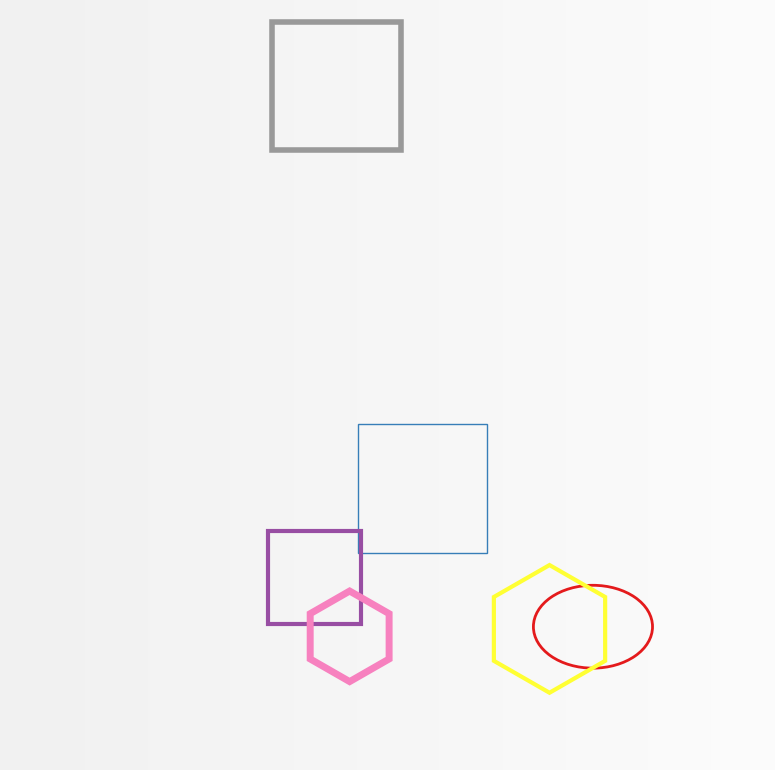[{"shape": "oval", "thickness": 1, "radius": 0.38, "center": [0.765, 0.186]}, {"shape": "square", "thickness": 0.5, "radius": 0.42, "center": [0.545, 0.366]}, {"shape": "square", "thickness": 1.5, "radius": 0.3, "center": [0.406, 0.25]}, {"shape": "hexagon", "thickness": 1.5, "radius": 0.41, "center": [0.709, 0.183]}, {"shape": "hexagon", "thickness": 2.5, "radius": 0.29, "center": [0.451, 0.174]}, {"shape": "square", "thickness": 2, "radius": 0.42, "center": [0.434, 0.888]}]